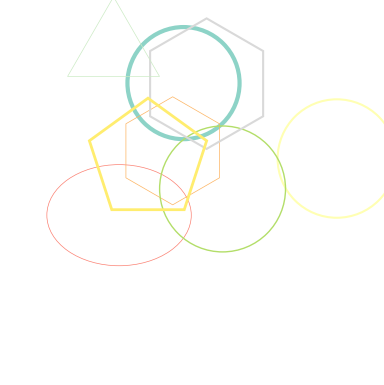[{"shape": "circle", "thickness": 3, "radius": 0.73, "center": [0.477, 0.784]}, {"shape": "circle", "thickness": 1.5, "radius": 0.77, "center": [0.875, 0.588]}, {"shape": "oval", "thickness": 0.5, "radius": 0.94, "center": [0.309, 0.441]}, {"shape": "hexagon", "thickness": 0.5, "radius": 0.7, "center": [0.449, 0.608]}, {"shape": "circle", "thickness": 1, "radius": 0.82, "center": [0.578, 0.509]}, {"shape": "hexagon", "thickness": 1.5, "radius": 0.85, "center": [0.537, 0.783]}, {"shape": "triangle", "thickness": 0.5, "radius": 0.69, "center": [0.295, 0.87]}, {"shape": "pentagon", "thickness": 2, "radius": 0.8, "center": [0.384, 0.585]}]